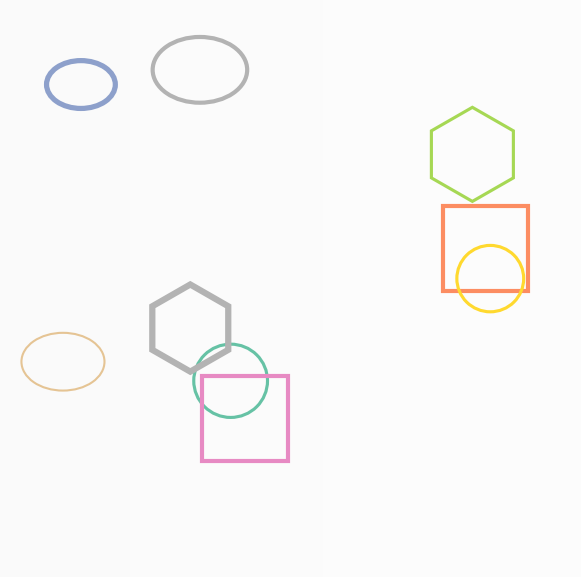[{"shape": "circle", "thickness": 1.5, "radius": 0.32, "center": [0.397, 0.34]}, {"shape": "square", "thickness": 2, "radius": 0.37, "center": [0.835, 0.569]}, {"shape": "oval", "thickness": 2.5, "radius": 0.3, "center": [0.139, 0.853]}, {"shape": "square", "thickness": 2, "radius": 0.37, "center": [0.422, 0.275]}, {"shape": "hexagon", "thickness": 1.5, "radius": 0.41, "center": [0.813, 0.732]}, {"shape": "circle", "thickness": 1.5, "radius": 0.29, "center": [0.843, 0.517]}, {"shape": "oval", "thickness": 1, "radius": 0.36, "center": [0.108, 0.373]}, {"shape": "oval", "thickness": 2, "radius": 0.41, "center": [0.344, 0.878]}, {"shape": "hexagon", "thickness": 3, "radius": 0.38, "center": [0.327, 0.431]}]